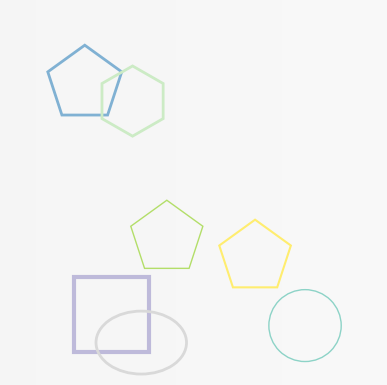[{"shape": "circle", "thickness": 1, "radius": 0.47, "center": [0.787, 0.154]}, {"shape": "square", "thickness": 3, "radius": 0.48, "center": [0.288, 0.183]}, {"shape": "pentagon", "thickness": 2, "radius": 0.5, "center": [0.219, 0.782]}, {"shape": "pentagon", "thickness": 1, "radius": 0.49, "center": [0.43, 0.382]}, {"shape": "oval", "thickness": 2, "radius": 0.58, "center": [0.365, 0.11]}, {"shape": "hexagon", "thickness": 2, "radius": 0.46, "center": [0.342, 0.737]}, {"shape": "pentagon", "thickness": 1.5, "radius": 0.49, "center": [0.658, 0.332]}]